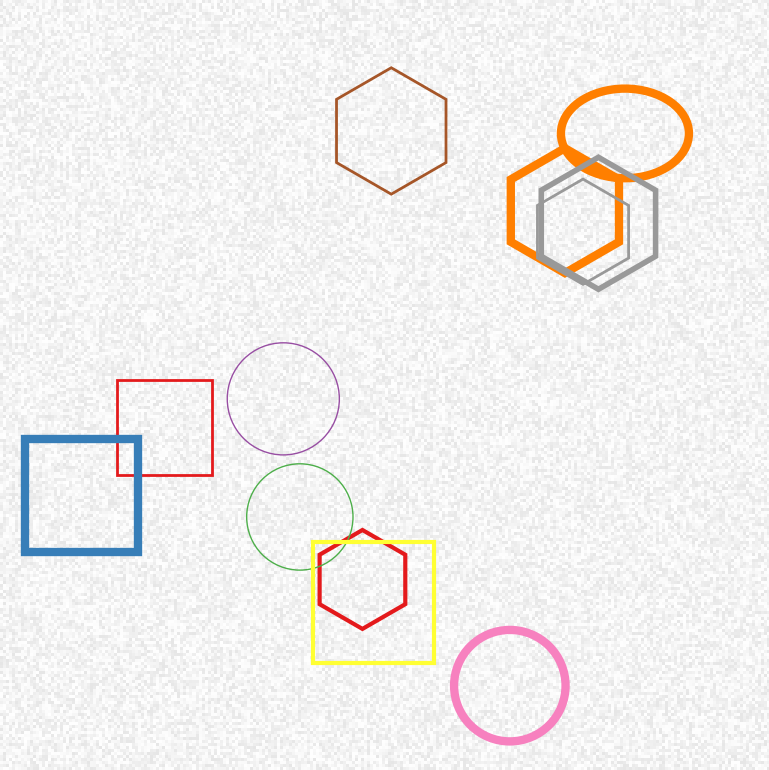[{"shape": "square", "thickness": 1, "radius": 0.31, "center": [0.214, 0.445]}, {"shape": "hexagon", "thickness": 1.5, "radius": 0.32, "center": [0.471, 0.247]}, {"shape": "square", "thickness": 3, "radius": 0.37, "center": [0.106, 0.356]}, {"shape": "circle", "thickness": 0.5, "radius": 0.35, "center": [0.389, 0.329]}, {"shape": "circle", "thickness": 0.5, "radius": 0.36, "center": [0.368, 0.482]}, {"shape": "oval", "thickness": 3, "radius": 0.42, "center": [0.812, 0.827]}, {"shape": "hexagon", "thickness": 3, "radius": 0.41, "center": [0.734, 0.726]}, {"shape": "square", "thickness": 1.5, "radius": 0.39, "center": [0.486, 0.217]}, {"shape": "hexagon", "thickness": 1, "radius": 0.41, "center": [0.508, 0.83]}, {"shape": "circle", "thickness": 3, "radius": 0.36, "center": [0.662, 0.11]}, {"shape": "hexagon", "thickness": 1, "radius": 0.34, "center": [0.757, 0.699]}, {"shape": "hexagon", "thickness": 2, "radius": 0.43, "center": [0.777, 0.71]}]